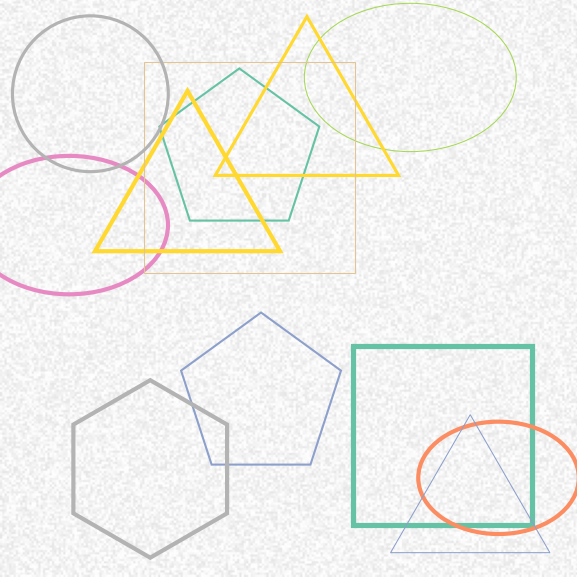[{"shape": "pentagon", "thickness": 1, "radius": 0.73, "center": [0.414, 0.735]}, {"shape": "square", "thickness": 2.5, "radius": 0.77, "center": [0.766, 0.245]}, {"shape": "oval", "thickness": 2, "radius": 0.69, "center": [0.863, 0.172]}, {"shape": "pentagon", "thickness": 1, "radius": 0.73, "center": [0.452, 0.312]}, {"shape": "triangle", "thickness": 0.5, "radius": 0.8, "center": [0.814, 0.122]}, {"shape": "oval", "thickness": 2, "radius": 0.86, "center": [0.12, 0.609]}, {"shape": "oval", "thickness": 0.5, "radius": 0.92, "center": [0.71, 0.865]}, {"shape": "triangle", "thickness": 1.5, "radius": 0.92, "center": [0.531, 0.787]}, {"shape": "triangle", "thickness": 2, "radius": 0.93, "center": [0.325, 0.657]}, {"shape": "square", "thickness": 0.5, "radius": 0.91, "center": [0.431, 0.709]}, {"shape": "hexagon", "thickness": 2, "radius": 0.77, "center": [0.26, 0.187]}, {"shape": "circle", "thickness": 1.5, "radius": 0.67, "center": [0.156, 0.837]}]